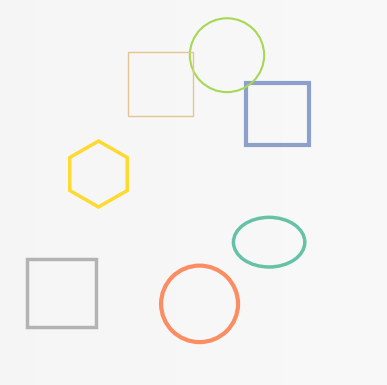[{"shape": "oval", "thickness": 2.5, "radius": 0.46, "center": [0.695, 0.371]}, {"shape": "circle", "thickness": 3, "radius": 0.5, "center": [0.515, 0.211]}, {"shape": "square", "thickness": 3, "radius": 0.4, "center": [0.716, 0.704]}, {"shape": "circle", "thickness": 1.5, "radius": 0.48, "center": [0.586, 0.857]}, {"shape": "hexagon", "thickness": 2.5, "radius": 0.43, "center": [0.254, 0.548]}, {"shape": "square", "thickness": 1, "radius": 0.42, "center": [0.414, 0.781]}, {"shape": "square", "thickness": 2.5, "radius": 0.44, "center": [0.158, 0.239]}]